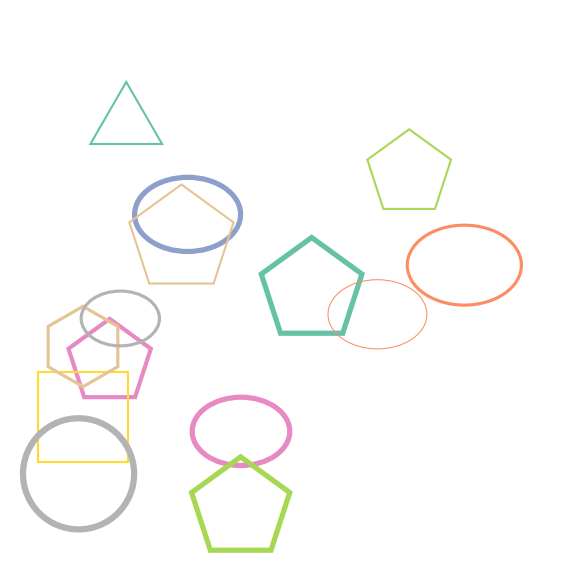[{"shape": "pentagon", "thickness": 2.5, "radius": 0.46, "center": [0.54, 0.496]}, {"shape": "triangle", "thickness": 1, "radius": 0.36, "center": [0.219, 0.786]}, {"shape": "oval", "thickness": 0.5, "radius": 0.43, "center": [0.654, 0.455]}, {"shape": "oval", "thickness": 1.5, "radius": 0.49, "center": [0.804, 0.54]}, {"shape": "oval", "thickness": 2.5, "radius": 0.46, "center": [0.325, 0.628]}, {"shape": "pentagon", "thickness": 2, "radius": 0.37, "center": [0.19, 0.372]}, {"shape": "oval", "thickness": 2.5, "radius": 0.42, "center": [0.417, 0.252]}, {"shape": "pentagon", "thickness": 2.5, "radius": 0.45, "center": [0.417, 0.119]}, {"shape": "pentagon", "thickness": 1, "radius": 0.38, "center": [0.709, 0.699]}, {"shape": "square", "thickness": 1, "radius": 0.39, "center": [0.144, 0.277]}, {"shape": "hexagon", "thickness": 1.5, "radius": 0.35, "center": [0.144, 0.399]}, {"shape": "pentagon", "thickness": 1, "radius": 0.47, "center": [0.314, 0.585]}, {"shape": "circle", "thickness": 3, "radius": 0.48, "center": [0.136, 0.179]}, {"shape": "oval", "thickness": 1.5, "radius": 0.34, "center": [0.208, 0.448]}]